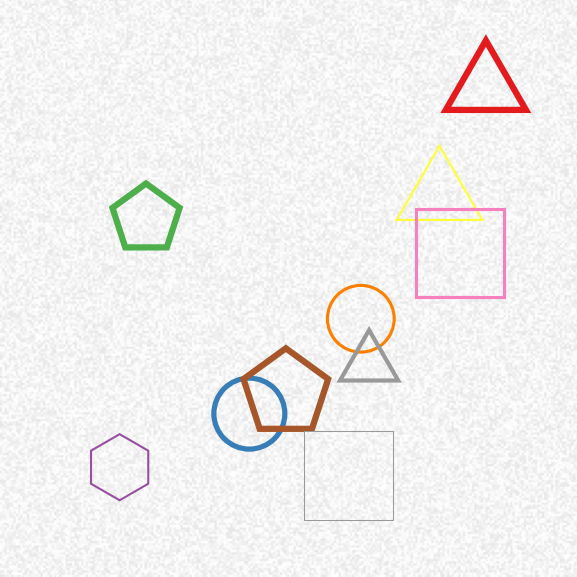[{"shape": "triangle", "thickness": 3, "radius": 0.4, "center": [0.841, 0.849]}, {"shape": "circle", "thickness": 2.5, "radius": 0.31, "center": [0.432, 0.283]}, {"shape": "pentagon", "thickness": 3, "radius": 0.31, "center": [0.253, 0.62]}, {"shape": "hexagon", "thickness": 1, "radius": 0.29, "center": [0.207, 0.19]}, {"shape": "circle", "thickness": 1.5, "radius": 0.29, "center": [0.625, 0.447]}, {"shape": "triangle", "thickness": 1, "radius": 0.43, "center": [0.761, 0.661]}, {"shape": "pentagon", "thickness": 3, "radius": 0.39, "center": [0.495, 0.319]}, {"shape": "square", "thickness": 1.5, "radius": 0.38, "center": [0.796, 0.561]}, {"shape": "square", "thickness": 0.5, "radius": 0.38, "center": [0.603, 0.176]}, {"shape": "triangle", "thickness": 2, "radius": 0.29, "center": [0.639, 0.369]}]